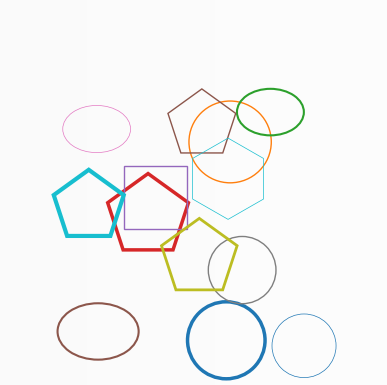[{"shape": "circle", "thickness": 2.5, "radius": 0.5, "center": [0.584, 0.116]}, {"shape": "circle", "thickness": 0.5, "radius": 0.41, "center": [0.785, 0.102]}, {"shape": "circle", "thickness": 1, "radius": 0.53, "center": [0.594, 0.631]}, {"shape": "oval", "thickness": 1.5, "radius": 0.43, "center": [0.698, 0.709]}, {"shape": "pentagon", "thickness": 2.5, "radius": 0.55, "center": [0.382, 0.44]}, {"shape": "square", "thickness": 1, "radius": 0.41, "center": [0.402, 0.487]}, {"shape": "oval", "thickness": 1.5, "radius": 0.52, "center": [0.253, 0.139]}, {"shape": "pentagon", "thickness": 1, "radius": 0.46, "center": [0.521, 0.677]}, {"shape": "oval", "thickness": 0.5, "radius": 0.44, "center": [0.249, 0.665]}, {"shape": "circle", "thickness": 1, "radius": 0.44, "center": [0.625, 0.298]}, {"shape": "pentagon", "thickness": 2, "radius": 0.51, "center": [0.514, 0.33]}, {"shape": "hexagon", "thickness": 0.5, "radius": 0.53, "center": [0.589, 0.536]}, {"shape": "pentagon", "thickness": 3, "radius": 0.47, "center": [0.229, 0.464]}]